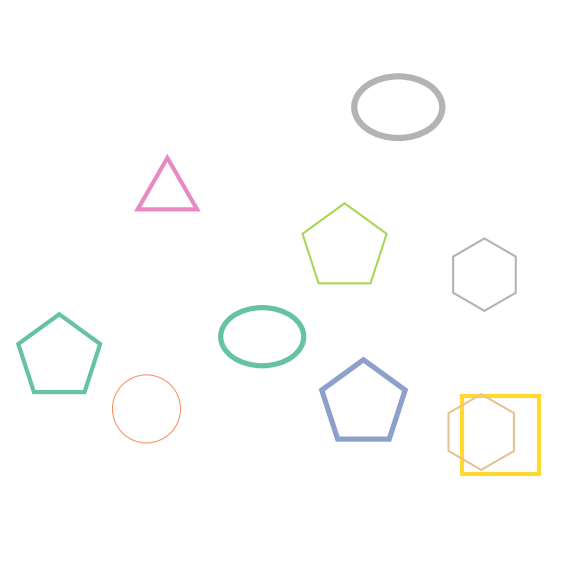[{"shape": "pentagon", "thickness": 2, "radius": 0.37, "center": [0.103, 0.38]}, {"shape": "oval", "thickness": 2.5, "radius": 0.36, "center": [0.454, 0.416]}, {"shape": "circle", "thickness": 0.5, "radius": 0.29, "center": [0.254, 0.291]}, {"shape": "pentagon", "thickness": 2.5, "radius": 0.38, "center": [0.629, 0.3]}, {"shape": "triangle", "thickness": 2, "radius": 0.3, "center": [0.29, 0.666]}, {"shape": "pentagon", "thickness": 1, "radius": 0.38, "center": [0.597, 0.571]}, {"shape": "square", "thickness": 2, "radius": 0.33, "center": [0.866, 0.246]}, {"shape": "hexagon", "thickness": 1, "radius": 0.33, "center": [0.833, 0.251]}, {"shape": "hexagon", "thickness": 1, "radius": 0.31, "center": [0.839, 0.524]}, {"shape": "oval", "thickness": 3, "radius": 0.38, "center": [0.69, 0.814]}]